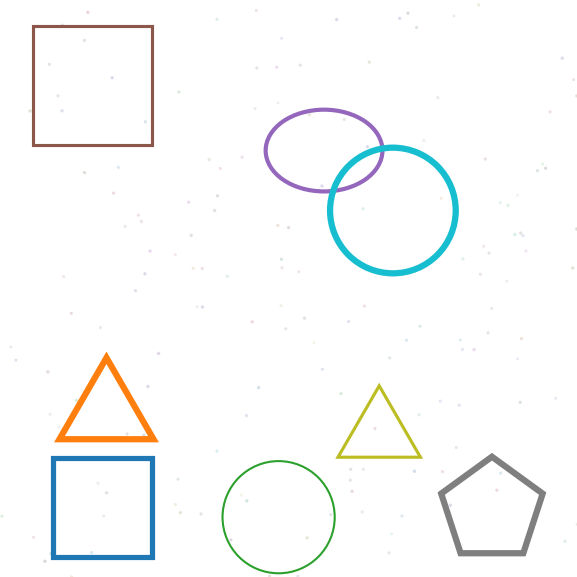[{"shape": "square", "thickness": 2.5, "radius": 0.43, "center": [0.177, 0.121]}, {"shape": "triangle", "thickness": 3, "radius": 0.47, "center": [0.184, 0.286]}, {"shape": "circle", "thickness": 1, "radius": 0.49, "center": [0.482, 0.104]}, {"shape": "oval", "thickness": 2, "radius": 0.51, "center": [0.561, 0.738]}, {"shape": "square", "thickness": 1.5, "radius": 0.51, "center": [0.16, 0.851]}, {"shape": "pentagon", "thickness": 3, "radius": 0.46, "center": [0.852, 0.116]}, {"shape": "triangle", "thickness": 1.5, "radius": 0.41, "center": [0.657, 0.249]}, {"shape": "circle", "thickness": 3, "radius": 0.54, "center": [0.68, 0.635]}]